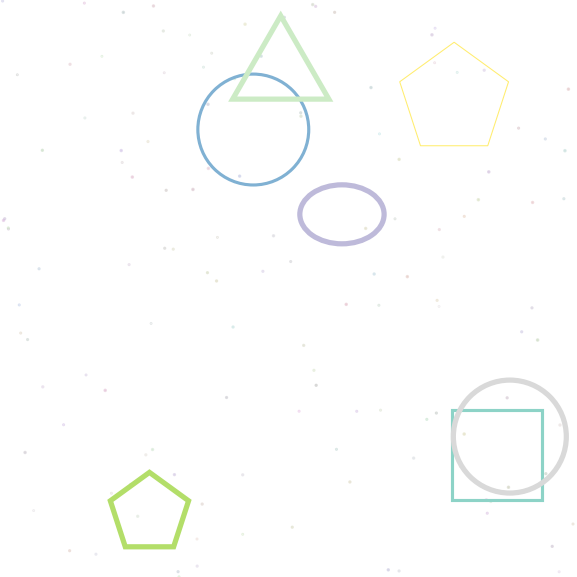[{"shape": "square", "thickness": 1.5, "radius": 0.39, "center": [0.861, 0.211]}, {"shape": "oval", "thickness": 2.5, "radius": 0.36, "center": [0.592, 0.628]}, {"shape": "circle", "thickness": 1.5, "radius": 0.48, "center": [0.439, 0.775]}, {"shape": "pentagon", "thickness": 2.5, "radius": 0.36, "center": [0.259, 0.11]}, {"shape": "circle", "thickness": 2.5, "radius": 0.49, "center": [0.883, 0.243]}, {"shape": "triangle", "thickness": 2.5, "radius": 0.48, "center": [0.486, 0.876]}, {"shape": "pentagon", "thickness": 0.5, "radius": 0.5, "center": [0.786, 0.827]}]